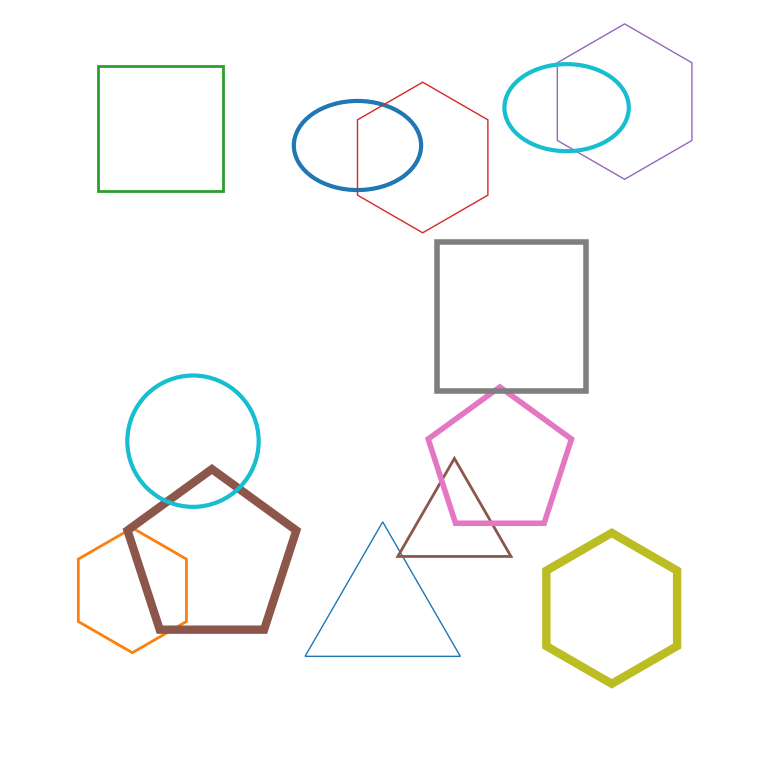[{"shape": "oval", "thickness": 1.5, "radius": 0.41, "center": [0.464, 0.811]}, {"shape": "triangle", "thickness": 0.5, "radius": 0.58, "center": [0.497, 0.206]}, {"shape": "hexagon", "thickness": 1, "radius": 0.41, "center": [0.172, 0.233]}, {"shape": "square", "thickness": 1, "radius": 0.41, "center": [0.208, 0.833]}, {"shape": "hexagon", "thickness": 0.5, "radius": 0.49, "center": [0.549, 0.795]}, {"shape": "hexagon", "thickness": 0.5, "radius": 0.5, "center": [0.811, 0.868]}, {"shape": "pentagon", "thickness": 3, "radius": 0.58, "center": [0.275, 0.276]}, {"shape": "triangle", "thickness": 1, "radius": 0.42, "center": [0.59, 0.32]}, {"shape": "pentagon", "thickness": 2, "radius": 0.49, "center": [0.649, 0.4]}, {"shape": "square", "thickness": 2, "radius": 0.48, "center": [0.665, 0.589]}, {"shape": "hexagon", "thickness": 3, "radius": 0.49, "center": [0.794, 0.21]}, {"shape": "oval", "thickness": 1.5, "radius": 0.4, "center": [0.736, 0.86]}, {"shape": "circle", "thickness": 1.5, "radius": 0.43, "center": [0.251, 0.427]}]